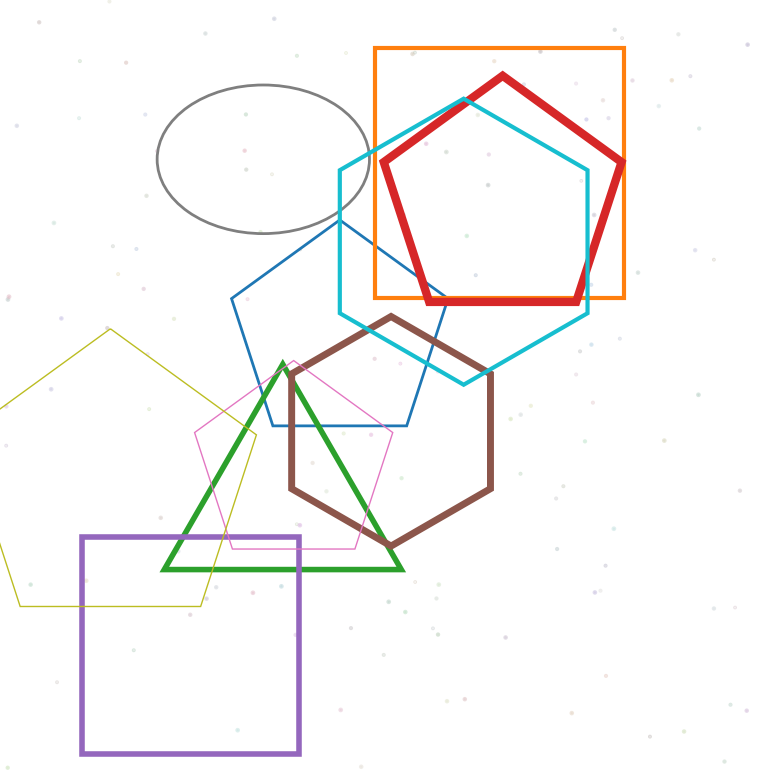[{"shape": "pentagon", "thickness": 1, "radius": 0.74, "center": [0.441, 0.567]}, {"shape": "square", "thickness": 1.5, "radius": 0.81, "center": [0.649, 0.775]}, {"shape": "triangle", "thickness": 2, "radius": 0.89, "center": [0.367, 0.349]}, {"shape": "pentagon", "thickness": 3, "radius": 0.81, "center": [0.653, 0.739]}, {"shape": "square", "thickness": 2, "radius": 0.7, "center": [0.247, 0.161]}, {"shape": "hexagon", "thickness": 2.5, "radius": 0.75, "center": [0.508, 0.44]}, {"shape": "pentagon", "thickness": 0.5, "radius": 0.68, "center": [0.381, 0.396]}, {"shape": "oval", "thickness": 1, "radius": 0.69, "center": [0.342, 0.793]}, {"shape": "pentagon", "thickness": 0.5, "radius": 1.0, "center": [0.143, 0.374]}, {"shape": "hexagon", "thickness": 1.5, "radius": 0.93, "center": [0.602, 0.686]}]